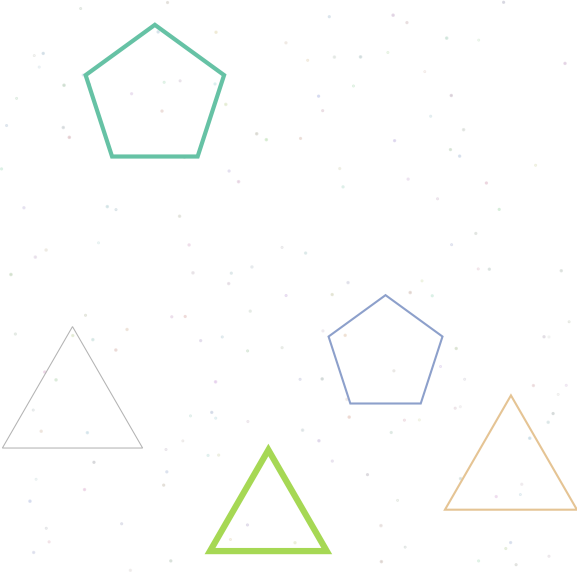[{"shape": "pentagon", "thickness": 2, "radius": 0.63, "center": [0.268, 0.83]}, {"shape": "pentagon", "thickness": 1, "radius": 0.52, "center": [0.668, 0.384]}, {"shape": "triangle", "thickness": 3, "radius": 0.58, "center": [0.465, 0.103]}, {"shape": "triangle", "thickness": 1, "radius": 0.66, "center": [0.885, 0.183]}, {"shape": "triangle", "thickness": 0.5, "radius": 0.7, "center": [0.126, 0.293]}]